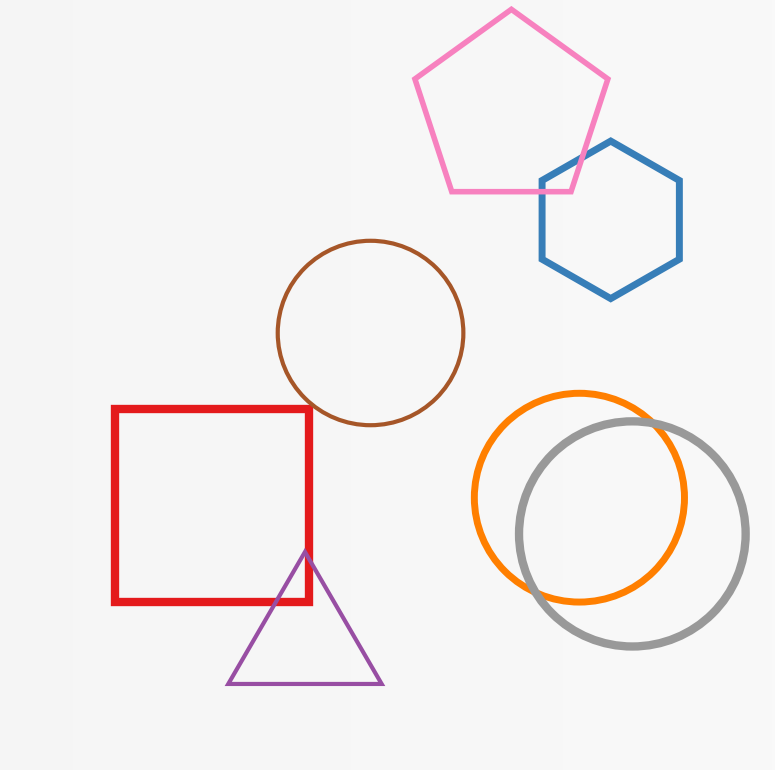[{"shape": "square", "thickness": 3, "radius": 0.63, "center": [0.274, 0.344]}, {"shape": "hexagon", "thickness": 2.5, "radius": 0.51, "center": [0.788, 0.714]}, {"shape": "triangle", "thickness": 1.5, "radius": 0.57, "center": [0.394, 0.169]}, {"shape": "circle", "thickness": 2.5, "radius": 0.68, "center": [0.748, 0.354]}, {"shape": "circle", "thickness": 1.5, "radius": 0.6, "center": [0.478, 0.568]}, {"shape": "pentagon", "thickness": 2, "radius": 0.65, "center": [0.66, 0.857]}, {"shape": "circle", "thickness": 3, "radius": 0.73, "center": [0.816, 0.307]}]